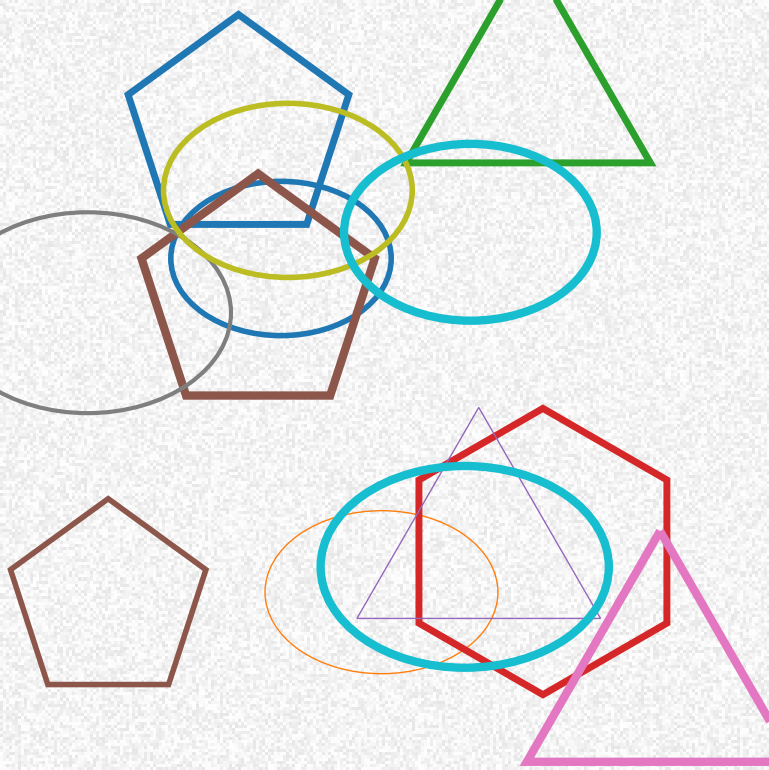[{"shape": "pentagon", "thickness": 2.5, "radius": 0.75, "center": [0.31, 0.83]}, {"shape": "oval", "thickness": 2, "radius": 0.72, "center": [0.365, 0.664]}, {"shape": "oval", "thickness": 0.5, "radius": 0.76, "center": [0.495, 0.231]}, {"shape": "triangle", "thickness": 2.5, "radius": 0.92, "center": [0.686, 0.88]}, {"shape": "hexagon", "thickness": 2.5, "radius": 0.93, "center": [0.705, 0.284]}, {"shape": "triangle", "thickness": 0.5, "radius": 0.91, "center": [0.622, 0.288]}, {"shape": "pentagon", "thickness": 2, "radius": 0.67, "center": [0.141, 0.219]}, {"shape": "pentagon", "thickness": 3, "radius": 0.8, "center": [0.335, 0.615]}, {"shape": "triangle", "thickness": 3, "radius": 1.0, "center": [0.857, 0.111]}, {"shape": "oval", "thickness": 1.5, "radius": 0.93, "center": [0.114, 0.594]}, {"shape": "oval", "thickness": 2, "radius": 0.81, "center": [0.374, 0.753]}, {"shape": "oval", "thickness": 3, "radius": 0.94, "center": [0.604, 0.264]}, {"shape": "oval", "thickness": 3, "radius": 0.82, "center": [0.611, 0.698]}]